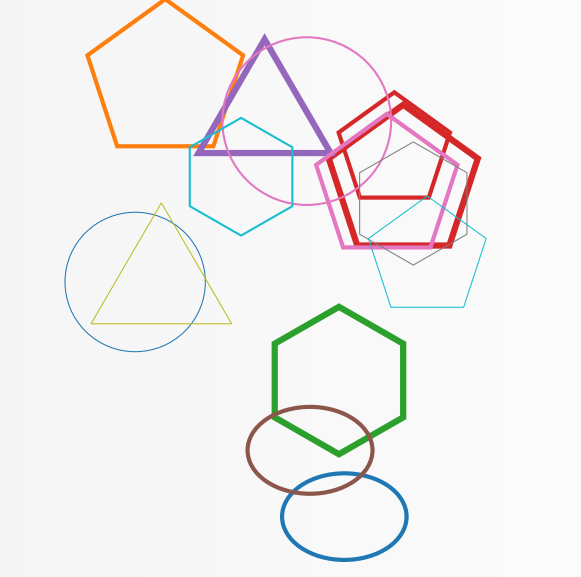[{"shape": "oval", "thickness": 2, "radius": 0.54, "center": [0.592, 0.105]}, {"shape": "circle", "thickness": 0.5, "radius": 0.6, "center": [0.233, 0.511]}, {"shape": "pentagon", "thickness": 2, "radius": 0.7, "center": [0.284, 0.86]}, {"shape": "hexagon", "thickness": 3, "radius": 0.64, "center": [0.583, 0.34]}, {"shape": "pentagon", "thickness": 2, "radius": 0.5, "center": [0.678, 0.739]}, {"shape": "pentagon", "thickness": 3, "radius": 0.67, "center": [0.694, 0.683]}, {"shape": "triangle", "thickness": 3, "radius": 0.66, "center": [0.455, 0.8]}, {"shape": "oval", "thickness": 2, "radius": 0.54, "center": [0.533, 0.219]}, {"shape": "pentagon", "thickness": 2, "radius": 0.64, "center": [0.665, 0.674]}, {"shape": "circle", "thickness": 1, "radius": 0.73, "center": [0.528, 0.789]}, {"shape": "hexagon", "thickness": 0.5, "radius": 0.53, "center": [0.711, 0.647]}, {"shape": "triangle", "thickness": 0.5, "radius": 0.7, "center": [0.278, 0.508]}, {"shape": "hexagon", "thickness": 1, "radius": 0.51, "center": [0.415, 0.693]}, {"shape": "pentagon", "thickness": 0.5, "radius": 0.53, "center": [0.735, 0.553]}]